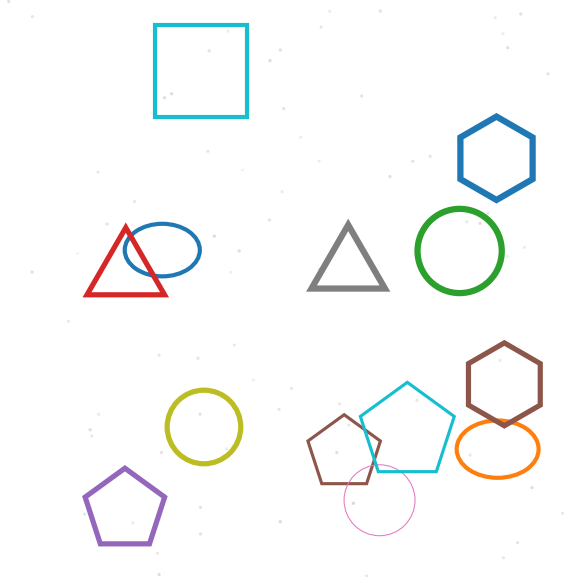[{"shape": "oval", "thickness": 2, "radius": 0.33, "center": [0.281, 0.566]}, {"shape": "hexagon", "thickness": 3, "radius": 0.36, "center": [0.86, 0.725]}, {"shape": "oval", "thickness": 2, "radius": 0.35, "center": [0.862, 0.221]}, {"shape": "circle", "thickness": 3, "radius": 0.36, "center": [0.796, 0.565]}, {"shape": "triangle", "thickness": 2.5, "radius": 0.39, "center": [0.218, 0.527]}, {"shape": "pentagon", "thickness": 2.5, "radius": 0.36, "center": [0.216, 0.116]}, {"shape": "pentagon", "thickness": 1.5, "radius": 0.33, "center": [0.596, 0.215]}, {"shape": "hexagon", "thickness": 2.5, "radius": 0.36, "center": [0.873, 0.334]}, {"shape": "circle", "thickness": 0.5, "radius": 0.31, "center": [0.657, 0.133]}, {"shape": "triangle", "thickness": 3, "radius": 0.37, "center": [0.603, 0.536]}, {"shape": "circle", "thickness": 2.5, "radius": 0.32, "center": [0.353, 0.26]}, {"shape": "square", "thickness": 2, "radius": 0.4, "center": [0.348, 0.877]}, {"shape": "pentagon", "thickness": 1.5, "radius": 0.43, "center": [0.705, 0.252]}]